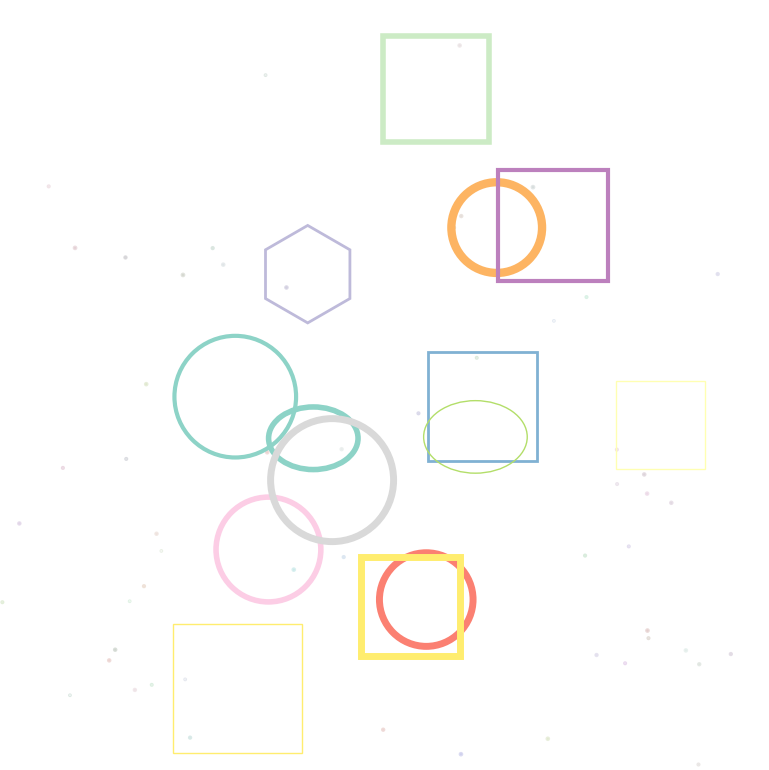[{"shape": "circle", "thickness": 1.5, "radius": 0.39, "center": [0.306, 0.485]}, {"shape": "oval", "thickness": 2, "radius": 0.29, "center": [0.407, 0.431]}, {"shape": "square", "thickness": 0.5, "radius": 0.29, "center": [0.858, 0.448]}, {"shape": "hexagon", "thickness": 1, "radius": 0.32, "center": [0.4, 0.644]}, {"shape": "circle", "thickness": 2.5, "radius": 0.3, "center": [0.554, 0.221]}, {"shape": "square", "thickness": 1, "radius": 0.35, "center": [0.627, 0.472]}, {"shape": "circle", "thickness": 3, "radius": 0.29, "center": [0.645, 0.704]}, {"shape": "oval", "thickness": 0.5, "radius": 0.34, "center": [0.617, 0.433]}, {"shape": "circle", "thickness": 2, "radius": 0.34, "center": [0.349, 0.286]}, {"shape": "circle", "thickness": 2.5, "radius": 0.4, "center": [0.431, 0.376]}, {"shape": "square", "thickness": 1.5, "radius": 0.36, "center": [0.719, 0.707]}, {"shape": "square", "thickness": 2, "radius": 0.34, "center": [0.567, 0.884]}, {"shape": "square", "thickness": 2.5, "radius": 0.32, "center": [0.533, 0.212]}, {"shape": "square", "thickness": 0.5, "radius": 0.42, "center": [0.309, 0.106]}]